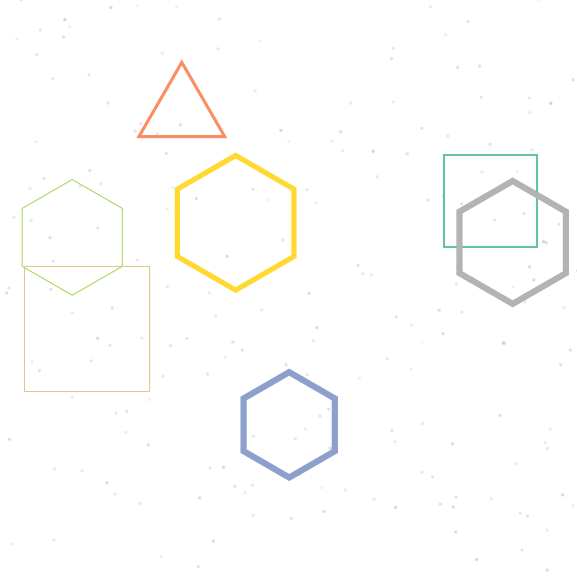[{"shape": "square", "thickness": 1, "radius": 0.4, "center": [0.849, 0.651]}, {"shape": "triangle", "thickness": 1.5, "radius": 0.43, "center": [0.315, 0.805]}, {"shape": "hexagon", "thickness": 3, "radius": 0.46, "center": [0.501, 0.264]}, {"shape": "hexagon", "thickness": 0.5, "radius": 0.5, "center": [0.125, 0.588]}, {"shape": "hexagon", "thickness": 2.5, "radius": 0.58, "center": [0.408, 0.613]}, {"shape": "square", "thickness": 0.5, "radius": 0.54, "center": [0.15, 0.431]}, {"shape": "hexagon", "thickness": 3, "radius": 0.53, "center": [0.888, 0.579]}]